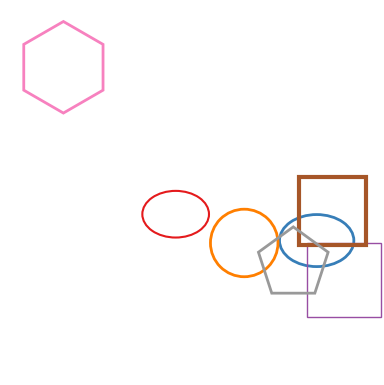[{"shape": "oval", "thickness": 1.5, "radius": 0.43, "center": [0.456, 0.444]}, {"shape": "oval", "thickness": 2, "radius": 0.48, "center": [0.823, 0.375]}, {"shape": "square", "thickness": 1, "radius": 0.48, "center": [0.894, 0.273]}, {"shape": "circle", "thickness": 2, "radius": 0.44, "center": [0.634, 0.369]}, {"shape": "square", "thickness": 3, "radius": 0.44, "center": [0.863, 0.452]}, {"shape": "hexagon", "thickness": 2, "radius": 0.59, "center": [0.165, 0.825]}, {"shape": "pentagon", "thickness": 2, "radius": 0.48, "center": [0.762, 0.316]}]